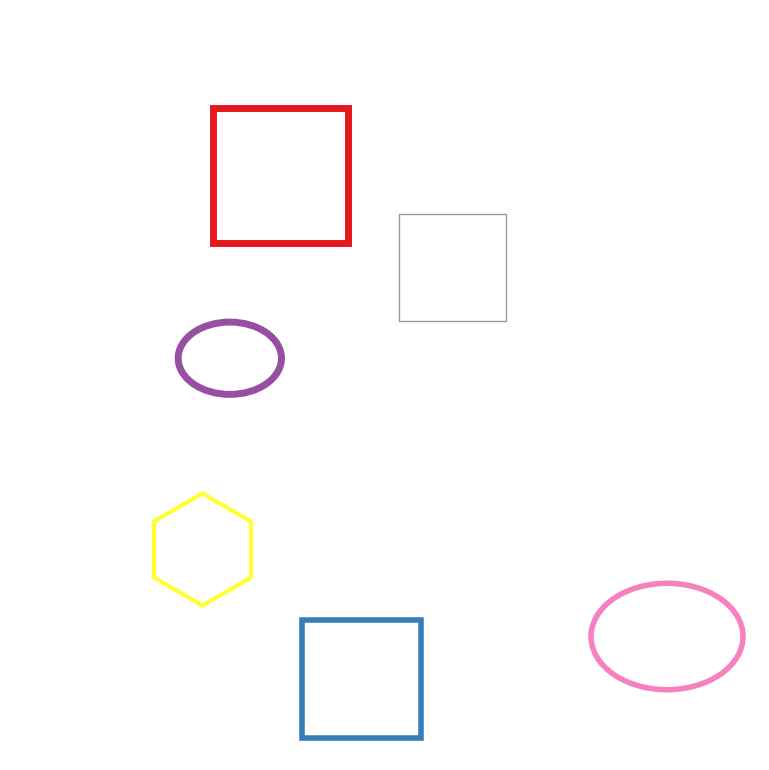[{"shape": "square", "thickness": 2.5, "radius": 0.44, "center": [0.364, 0.772]}, {"shape": "square", "thickness": 2, "radius": 0.38, "center": [0.47, 0.119]}, {"shape": "oval", "thickness": 2.5, "radius": 0.34, "center": [0.298, 0.535]}, {"shape": "hexagon", "thickness": 1.5, "radius": 0.36, "center": [0.263, 0.286]}, {"shape": "oval", "thickness": 2, "radius": 0.49, "center": [0.866, 0.173]}, {"shape": "square", "thickness": 0.5, "radius": 0.35, "center": [0.588, 0.652]}]